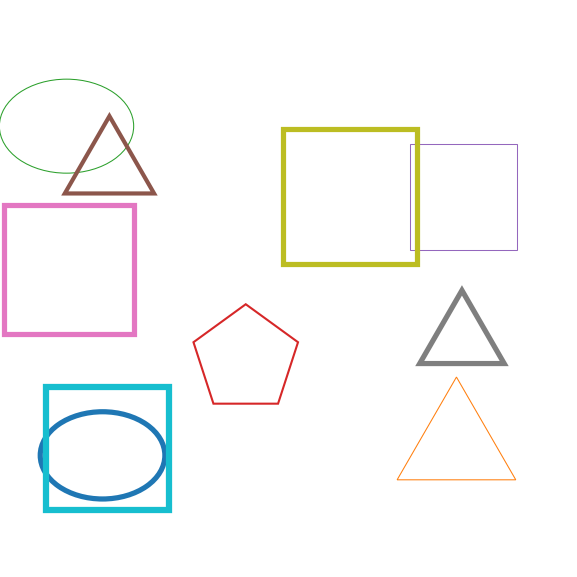[{"shape": "oval", "thickness": 2.5, "radius": 0.54, "center": [0.178, 0.211]}, {"shape": "triangle", "thickness": 0.5, "radius": 0.59, "center": [0.79, 0.228]}, {"shape": "oval", "thickness": 0.5, "radius": 0.58, "center": [0.115, 0.781]}, {"shape": "pentagon", "thickness": 1, "radius": 0.48, "center": [0.426, 0.377]}, {"shape": "square", "thickness": 0.5, "radius": 0.46, "center": [0.803, 0.658]}, {"shape": "triangle", "thickness": 2, "radius": 0.45, "center": [0.19, 0.709]}, {"shape": "square", "thickness": 2.5, "radius": 0.56, "center": [0.119, 0.532]}, {"shape": "triangle", "thickness": 2.5, "radius": 0.42, "center": [0.8, 0.412]}, {"shape": "square", "thickness": 2.5, "radius": 0.58, "center": [0.607, 0.659]}, {"shape": "square", "thickness": 3, "radius": 0.53, "center": [0.186, 0.223]}]